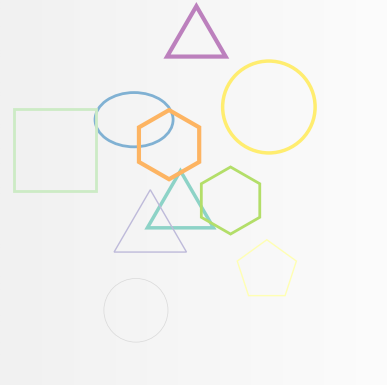[{"shape": "triangle", "thickness": 2.5, "radius": 0.49, "center": [0.466, 0.458]}, {"shape": "pentagon", "thickness": 1, "radius": 0.4, "center": [0.689, 0.297]}, {"shape": "triangle", "thickness": 1, "radius": 0.54, "center": [0.388, 0.399]}, {"shape": "oval", "thickness": 2, "radius": 0.5, "center": [0.346, 0.689]}, {"shape": "hexagon", "thickness": 3, "radius": 0.45, "center": [0.436, 0.624]}, {"shape": "hexagon", "thickness": 2, "radius": 0.44, "center": [0.595, 0.479]}, {"shape": "circle", "thickness": 0.5, "radius": 0.41, "center": [0.351, 0.194]}, {"shape": "triangle", "thickness": 3, "radius": 0.44, "center": [0.507, 0.897]}, {"shape": "square", "thickness": 2, "radius": 0.53, "center": [0.141, 0.61]}, {"shape": "circle", "thickness": 2.5, "radius": 0.6, "center": [0.694, 0.722]}]